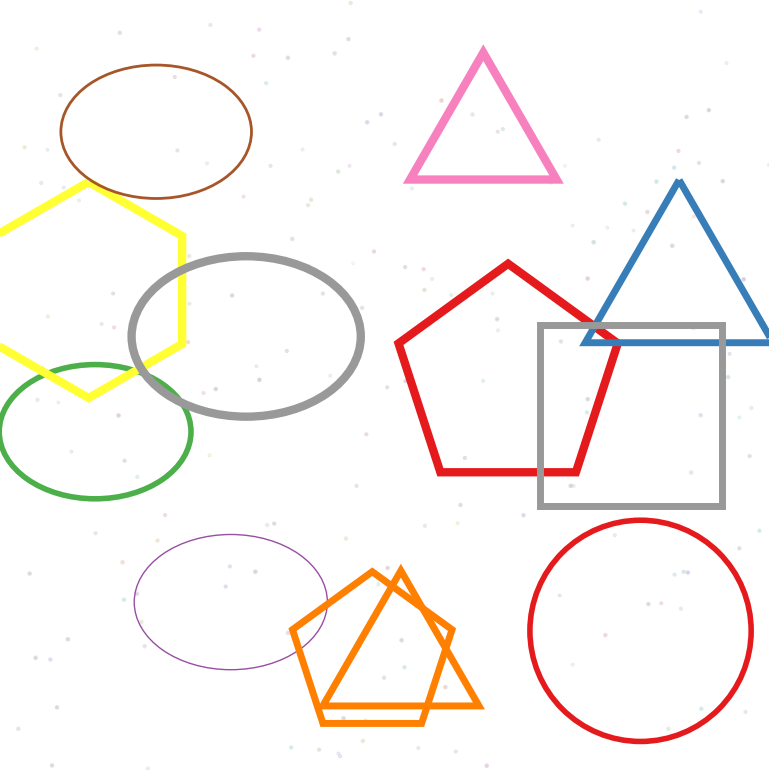[{"shape": "circle", "thickness": 2, "radius": 0.72, "center": [0.832, 0.181]}, {"shape": "pentagon", "thickness": 3, "radius": 0.75, "center": [0.66, 0.508]}, {"shape": "triangle", "thickness": 2.5, "radius": 0.7, "center": [0.882, 0.625]}, {"shape": "oval", "thickness": 2, "radius": 0.62, "center": [0.124, 0.439]}, {"shape": "oval", "thickness": 0.5, "radius": 0.63, "center": [0.3, 0.218]}, {"shape": "pentagon", "thickness": 2.5, "radius": 0.54, "center": [0.483, 0.149]}, {"shape": "triangle", "thickness": 2.5, "radius": 0.59, "center": [0.521, 0.142]}, {"shape": "hexagon", "thickness": 3, "radius": 0.7, "center": [0.115, 0.623]}, {"shape": "oval", "thickness": 1, "radius": 0.62, "center": [0.203, 0.829]}, {"shape": "triangle", "thickness": 3, "radius": 0.55, "center": [0.628, 0.822]}, {"shape": "square", "thickness": 2.5, "radius": 0.59, "center": [0.819, 0.46]}, {"shape": "oval", "thickness": 3, "radius": 0.74, "center": [0.32, 0.563]}]